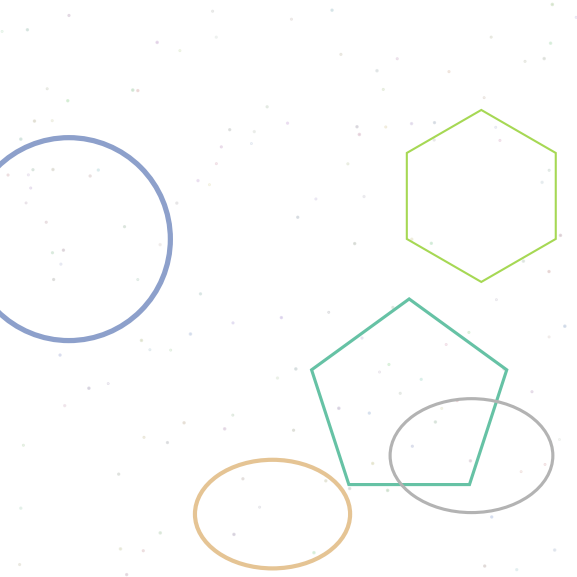[{"shape": "pentagon", "thickness": 1.5, "radius": 0.89, "center": [0.709, 0.304]}, {"shape": "circle", "thickness": 2.5, "radius": 0.88, "center": [0.119, 0.585]}, {"shape": "hexagon", "thickness": 1, "radius": 0.74, "center": [0.833, 0.66]}, {"shape": "oval", "thickness": 2, "radius": 0.67, "center": [0.472, 0.109]}, {"shape": "oval", "thickness": 1.5, "radius": 0.7, "center": [0.816, 0.21]}]